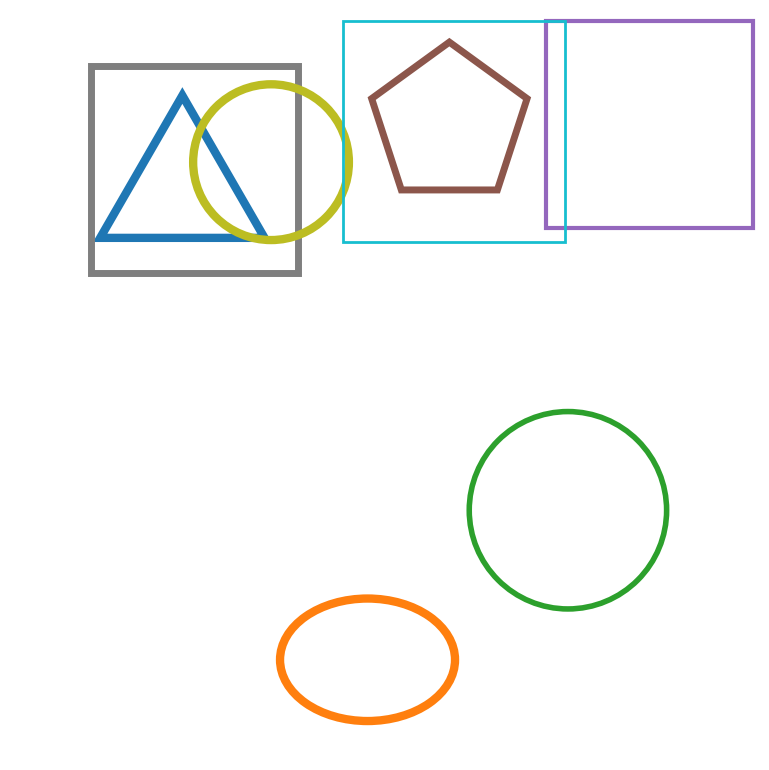[{"shape": "triangle", "thickness": 3, "radius": 0.62, "center": [0.237, 0.753]}, {"shape": "oval", "thickness": 3, "radius": 0.57, "center": [0.477, 0.143]}, {"shape": "circle", "thickness": 2, "radius": 0.64, "center": [0.738, 0.337]}, {"shape": "square", "thickness": 1.5, "radius": 0.67, "center": [0.844, 0.838]}, {"shape": "pentagon", "thickness": 2.5, "radius": 0.53, "center": [0.584, 0.839]}, {"shape": "square", "thickness": 2.5, "radius": 0.67, "center": [0.252, 0.78]}, {"shape": "circle", "thickness": 3, "radius": 0.51, "center": [0.352, 0.789]}, {"shape": "square", "thickness": 1, "radius": 0.72, "center": [0.59, 0.829]}]